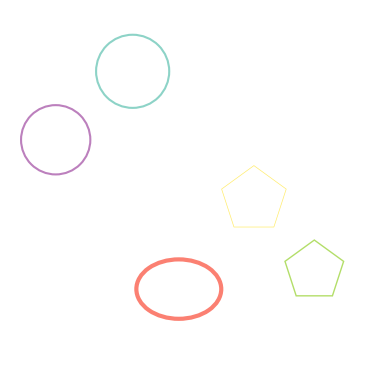[{"shape": "circle", "thickness": 1.5, "radius": 0.47, "center": [0.345, 0.815]}, {"shape": "oval", "thickness": 3, "radius": 0.55, "center": [0.464, 0.249]}, {"shape": "pentagon", "thickness": 1, "radius": 0.4, "center": [0.816, 0.296]}, {"shape": "circle", "thickness": 1.5, "radius": 0.45, "center": [0.145, 0.637]}, {"shape": "pentagon", "thickness": 0.5, "radius": 0.44, "center": [0.66, 0.482]}]